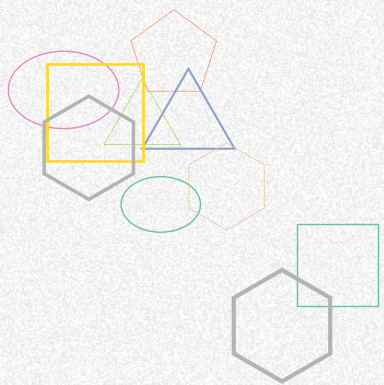[{"shape": "square", "thickness": 1, "radius": 0.53, "center": [0.877, 0.311]}, {"shape": "oval", "thickness": 1, "radius": 0.52, "center": [0.418, 0.469]}, {"shape": "pentagon", "thickness": 0.5, "radius": 0.58, "center": [0.451, 0.858]}, {"shape": "triangle", "thickness": 1.5, "radius": 0.69, "center": [0.489, 0.683]}, {"shape": "oval", "thickness": 1, "radius": 0.72, "center": [0.165, 0.766]}, {"shape": "triangle", "thickness": 0.5, "radius": 0.57, "center": [0.369, 0.682]}, {"shape": "square", "thickness": 2, "radius": 0.63, "center": [0.247, 0.708]}, {"shape": "hexagon", "thickness": 0.5, "radius": 0.56, "center": [0.589, 0.516]}, {"shape": "hexagon", "thickness": 3, "radius": 0.72, "center": [0.732, 0.154]}, {"shape": "hexagon", "thickness": 2.5, "radius": 0.67, "center": [0.231, 0.616]}]